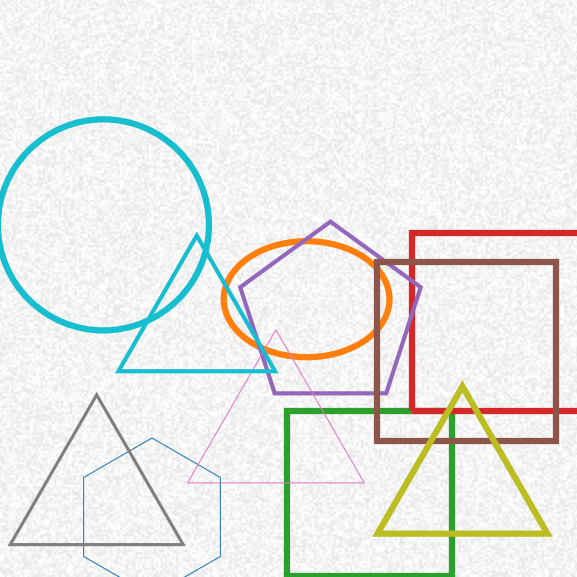[{"shape": "hexagon", "thickness": 0.5, "radius": 0.68, "center": [0.263, 0.104]}, {"shape": "oval", "thickness": 3, "radius": 0.72, "center": [0.531, 0.481]}, {"shape": "square", "thickness": 3, "radius": 0.72, "center": [0.64, 0.145]}, {"shape": "square", "thickness": 3, "radius": 0.77, "center": [0.868, 0.442]}, {"shape": "pentagon", "thickness": 2, "radius": 0.82, "center": [0.572, 0.451]}, {"shape": "square", "thickness": 3, "radius": 0.77, "center": [0.807, 0.39]}, {"shape": "triangle", "thickness": 0.5, "radius": 0.88, "center": [0.478, 0.251]}, {"shape": "triangle", "thickness": 1.5, "radius": 0.86, "center": [0.167, 0.143]}, {"shape": "triangle", "thickness": 3, "radius": 0.85, "center": [0.801, 0.16]}, {"shape": "circle", "thickness": 3, "radius": 0.91, "center": [0.179, 0.61]}, {"shape": "triangle", "thickness": 2, "radius": 0.78, "center": [0.341, 0.435]}]